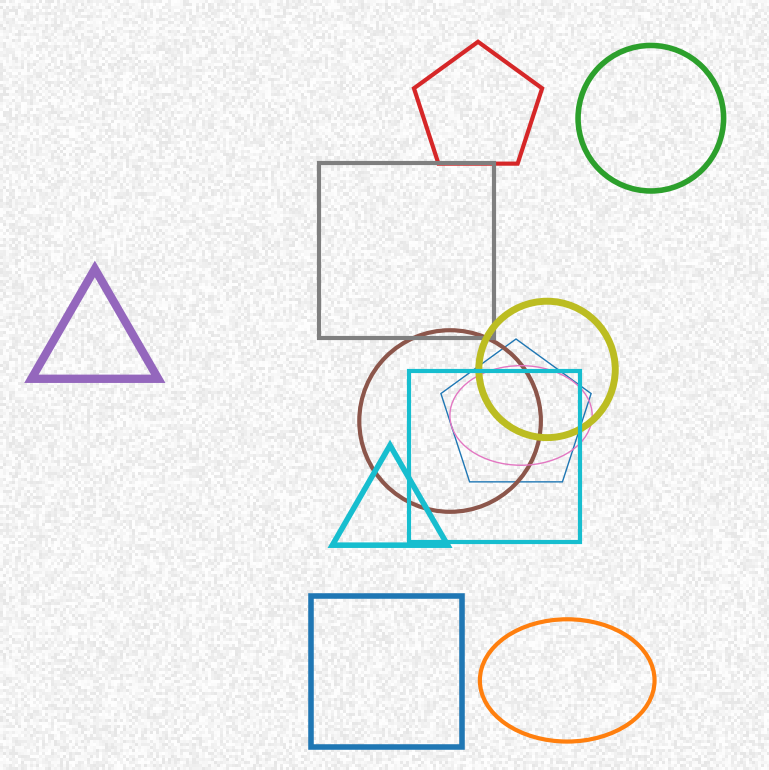[{"shape": "pentagon", "thickness": 0.5, "radius": 0.51, "center": [0.67, 0.457]}, {"shape": "square", "thickness": 2, "radius": 0.49, "center": [0.502, 0.128]}, {"shape": "oval", "thickness": 1.5, "radius": 0.57, "center": [0.737, 0.116]}, {"shape": "circle", "thickness": 2, "radius": 0.47, "center": [0.845, 0.846]}, {"shape": "pentagon", "thickness": 1.5, "radius": 0.44, "center": [0.621, 0.858]}, {"shape": "triangle", "thickness": 3, "radius": 0.48, "center": [0.123, 0.556]}, {"shape": "circle", "thickness": 1.5, "radius": 0.59, "center": [0.585, 0.453]}, {"shape": "oval", "thickness": 0.5, "radius": 0.46, "center": [0.677, 0.46]}, {"shape": "square", "thickness": 1.5, "radius": 0.57, "center": [0.528, 0.675]}, {"shape": "circle", "thickness": 2.5, "radius": 0.44, "center": [0.71, 0.52]}, {"shape": "triangle", "thickness": 2, "radius": 0.43, "center": [0.507, 0.335]}, {"shape": "square", "thickness": 1.5, "radius": 0.55, "center": [0.643, 0.407]}]